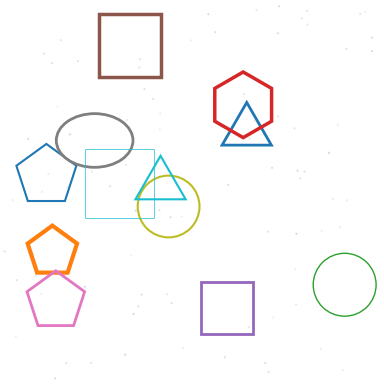[{"shape": "pentagon", "thickness": 1.5, "radius": 0.41, "center": [0.12, 0.544]}, {"shape": "triangle", "thickness": 2, "radius": 0.37, "center": [0.641, 0.66]}, {"shape": "pentagon", "thickness": 3, "radius": 0.34, "center": [0.136, 0.346]}, {"shape": "circle", "thickness": 1, "radius": 0.41, "center": [0.895, 0.26]}, {"shape": "hexagon", "thickness": 2.5, "radius": 0.43, "center": [0.632, 0.728]}, {"shape": "square", "thickness": 2, "radius": 0.34, "center": [0.59, 0.2]}, {"shape": "square", "thickness": 2.5, "radius": 0.41, "center": [0.338, 0.882]}, {"shape": "pentagon", "thickness": 2, "radius": 0.39, "center": [0.145, 0.218]}, {"shape": "oval", "thickness": 2, "radius": 0.5, "center": [0.246, 0.635]}, {"shape": "circle", "thickness": 1.5, "radius": 0.4, "center": [0.438, 0.464]}, {"shape": "triangle", "thickness": 1.5, "radius": 0.38, "center": [0.417, 0.52]}, {"shape": "square", "thickness": 0.5, "radius": 0.45, "center": [0.31, 0.524]}]